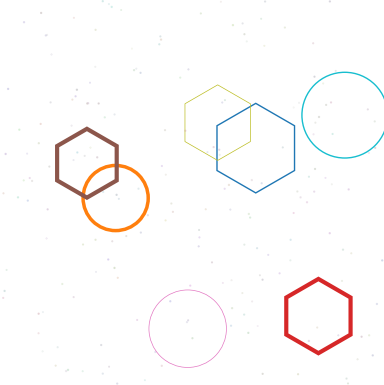[{"shape": "hexagon", "thickness": 1, "radius": 0.58, "center": [0.664, 0.615]}, {"shape": "circle", "thickness": 2.5, "radius": 0.42, "center": [0.3, 0.486]}, {"shape": "hexagon", "thickness": 3, "radius": 0.48, "center": [0.827, 0.179]}, {"shape": "hexagon", "thickness": 3, "radius": 0.45, "center": [0.226, 0.576]}, {"shape": "circle", "thickness": 0.5, "radius": 0.5, "center": [0.487, 0.146]}, {"shape": "hexagon", "thickness": 0.5, "radius": 0.49, "center": [0.565, 0.681]}, {"shape": "circle", "thickness": 1, "radius": 0.56, "center": [0.896, 0.701]}]